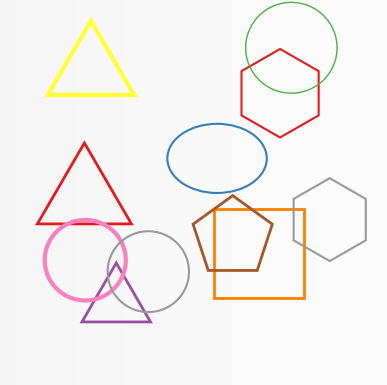[{"shape": "hexagon", "thickness": 1.5, "radius": 0.57, "center": [0.723, 0.758]}, {"shape": "triangle", "thickness": 2, "radius": 0.7, "center": [0.218, 0.488]}, {"shape": "oval", "thickness": 1.5, "radius": 0.64, "center": [0.56, 0.589]}, {"shape": "circle", "thickness": 1, "radius": 0.59, "center": [0.752, 0.876]}, {"shape": "triangle", "thickness": 2, "radius": 0.51, "center": [0.3, 0.215]}, {"shape": "square", "thickness": 2, "radius": 0.58, "center": [0.668, 0.342]}, {"shape": "triangle", "thickness": 3, "radius": 0.64, "center": [0.235, 0.817]}, {"shape": "pentagon", "thickness": 2, "radius": 0.54, "center": [0.601, 0.384]}, {"shape": "circle", "thickness": 3, "radius": 0.52, "center": [0.22, 0.324]}, {"shape": "hexagon", "thickness": 1.5, "radius": 0.54, "center": [0.851, 0.43]}, {"shape": "circle", "thickness": 1.5, "radius": 0.52, "center": [0.383, 0.294]}]